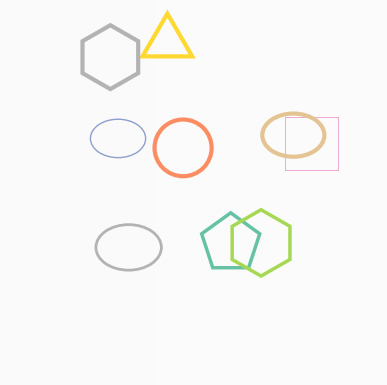[{"shape": "pentagon", "thickness": 2.5, "radius": 0.39, "center": [0.595, 0.368]}, {"shape": "circle", "thickness": 3, "radius": 0.37, "center": [0.473, 0.616]}, {"shape": "oval", "thickness": 1, "radius": 0.36, "center": [0.305, 0.64]}, {"shape": "square", "thickness": 0.5, "radius": 0.34, "center": [0.803, 0.628]}, {"shape": "hexagon", "thickness": 2.5, "radius": 0.43, "center": [0.674, 0.369]}, {"shape": "triangle", "thickness": 3, "radius": 0.37, "center": [0.432, 0.891]}, {"shape": "oval", "thickness": 3, "radius": 0.4, "center": [0.757, 0.649]}, {"shape": "hexagon", "thickness": 3, "radius": 0.41, "center": [0.285, 0.852]}, {"shape": "oval", "thickness": 2, "radius": 0.42, "center": [0.332, 0.357]}]